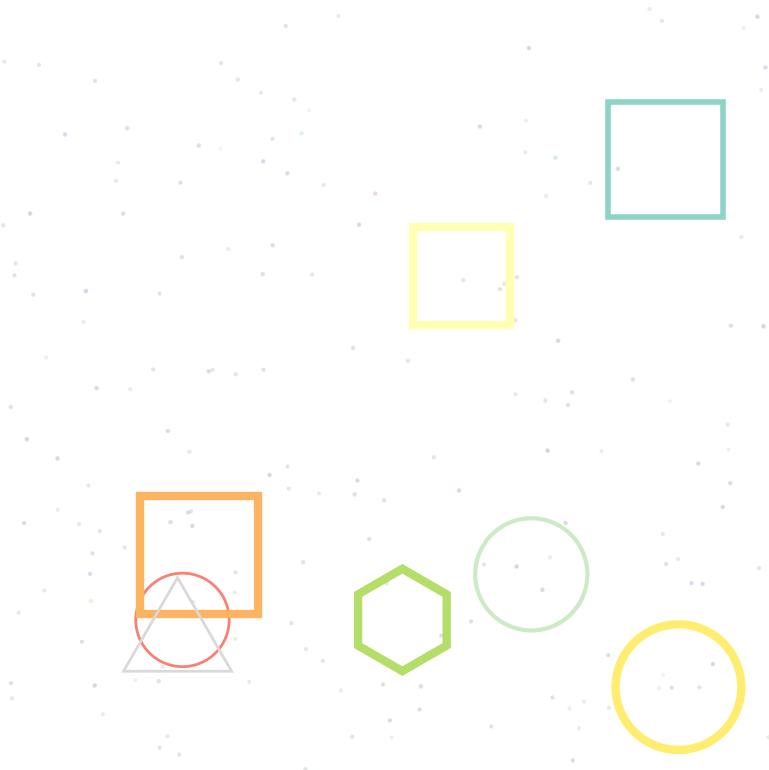[{"shape": "square", "thickness": 2, "radius": 0.37, "center": [0.865, 0.793]}, {"shape": "square", "thickness": 3, "radius": 0.32, "center": [0.599, 0.642]}, {"shape": "circle", "thickness": 1, "radius": 0.3, "center": [0.237, 0.195]}, {"shape": "square", "thickness": 3, "radius": 0.38, "center": [0.259, 0.279]}, {"shape": "hexagon", "thickness": 3, "radius": 0.33, "center": [0.523, 0.195]}, {"shape": "triangle", "thickness": 1, "radius": 0.4, "center": [0.231, 0.169]}, {"shape": "circle", "thickness": 1.5, "radius": 0.36, "center": [0.69, 0.254]}, {"shape": "circle", "thickness": 3, "radius": 0.41, "center": [0.881, 0.108]}]